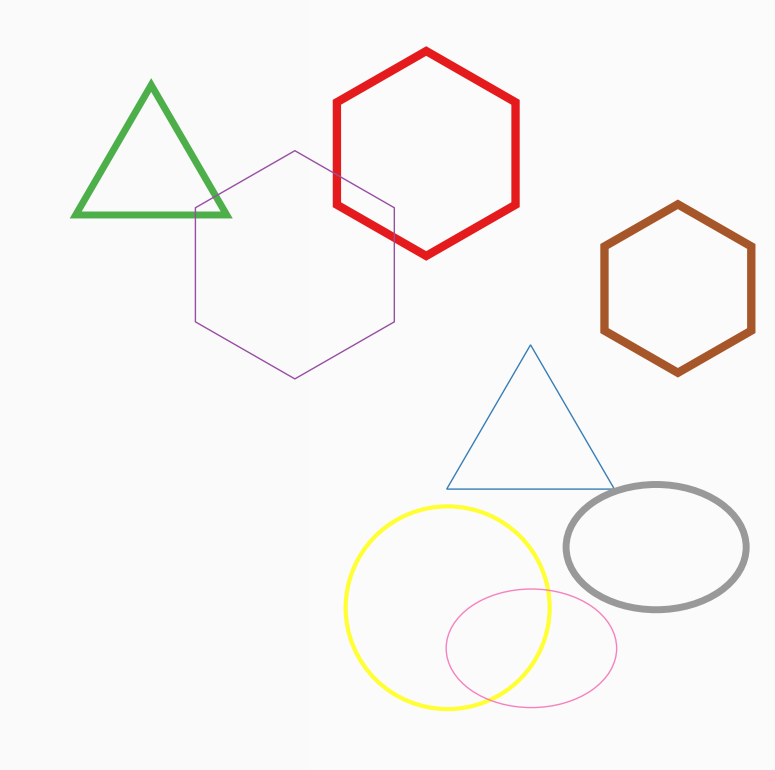[{"shape": "hexagon", "thickness": 3, "radius": 0.67, "center": [0.55, 0.801]}, {"shape": "triangle", "thickness": 0.5, "radius": 0.62, "center": [0.685, 0.427]}, {"shape": "triangle", "thickness": 2.5, "radius": 0.56, "center": [0.195, 0.777]}, {"shape": "hexagon", "thickness": 0.5, "radius": 0.74, "center": [0.38, 0.656]}, {"shape": "circle", "thickness": 1.5, "radius": 0.66, "center": [0.578, 0.211]}, {"shape": "hexagon", "thickness": 3, "radius": 0.55, "center": [0.875, 0.625]}, {"shape": "oval", "thickness": 0.5, "radius": 0.55, "center": [0.686, 0.158]}, {"shape": "oval", "thickness": 2.5, "radius": 0.58, "center": [0.847, 0.289]}]